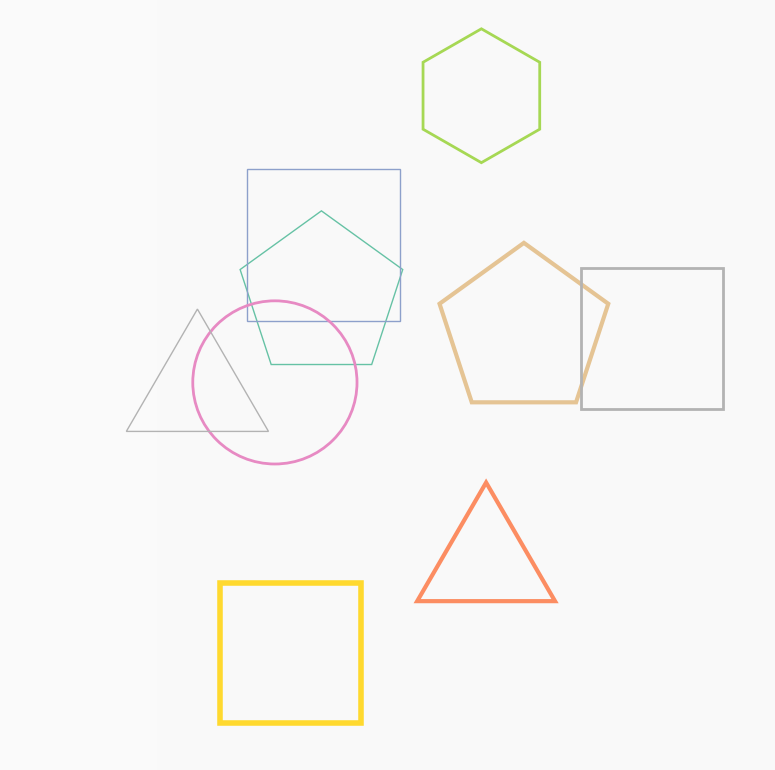[{"shape": "pentagon", "thickness": 0.5, "radius": 0.55, "center": [0.415, 0.616]}, {"shape": "triangle", "thickness": 1.5, "radius": 0.51, "center": [0.627, 0.271]}, {"shape": "square", "thickness": 0.5, "radius": 0.49, "center": [0.418, 0.682]}, {"shape": "circle", "thickness": 1, "radius": 0.53, "center": [0.355, 0.503]}, {"shape": "hexagon", "thickness": 1, "radius": 0.43, "center": [0.621, 0.876]}, {"shape": "square", "thickness": 2, "radius": 0.45, "center": [0.375, 0.152]}, {"shape": "pentagon", "thickness": 1.5, "radius": 0.57, "center": [0.676, 0.57]}, {"shape": "square", "thickness": 1, "radius": 0.46, "center": [0.841, 0.56]}, {"shape": "triangle", "thickness": 0.5, "radius": 0.53, "center": [0.255, 0.493]}]